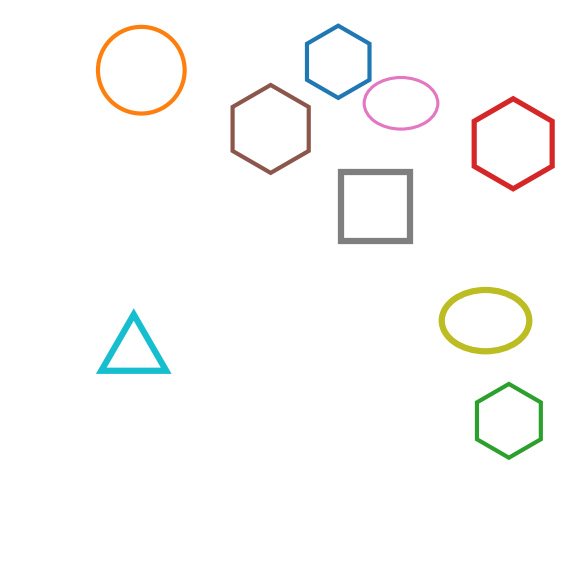[{"shape": "hexagon", "thickness": 2, "radius": 0.31, "center": [0.586, 0.892]}, {"shape": "circle", "thickness": 2, "radius": 0.38, "center": [0.245, 0.878]}, {"shape": "hexagon", "thickness": 2, "radius": 0.32, "center": [0.881, 0.27]}, {"shape": "hexagon", "thickness": 2.5, "radius": 0.39, "center": [0.889, 0.75]}, {"shape": "hexagon", "thickness": 2, "radius": 0.38, "center": [0.469, 0.776]}, {"shape": "oval", "thickness": 1.5, "radius": 0.32, "center": [0.694, 0.82]}, {"shape": "square", "thickness": 3, "radius": 0.3, "center": [0.651, 0.642]}, {"shape": "oval", "thickness": 3, "radius": 0.38, "center": [0.841, 0.444]}, {"shape": "triangle", "thickness": 3, "radius": 0.32, "center": [0.232, 0.39]}]